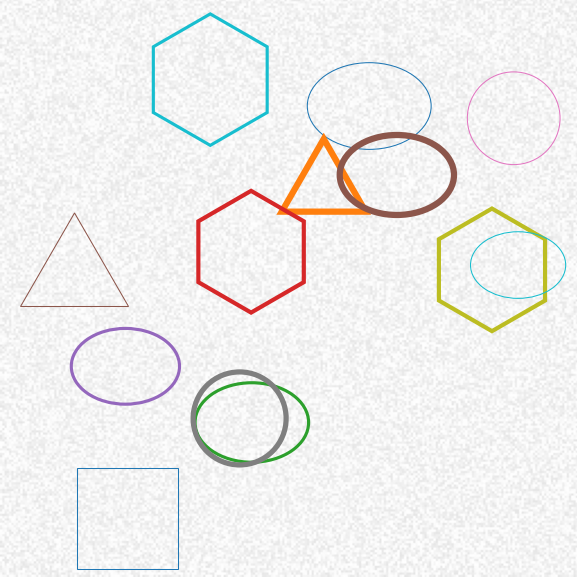[{"shape": "oval", "thickness": 0.5, "radius": 0.54, "center": [0.639, 0.816]}, {"shape": "square", "thickness": 0.5, "radius": 0.44, "center": [0.221, 0.101]}, {"shape": "triangle", "thickness": 3, "radius": 0.42, "center": [0.561, 0.675]}, {"shape": "oval", "thickness": 1.5, "radius": 0.49, "center": [0.436, 0.268]}, {"shape": "hexagon", "thickness": 2, "radius": 0.53, "center": [0.435, 0.563]}, {"shape": "oval", "thickness": 1.5, "radius": 0.47, "center": [0.217, 0.365]}, {"shape": "triangle", "thickness": 0.5, "radius": 0.54, "center": [0.129, 0.522]}, {"shape": "oval", "thickness": 3, "radius": 0.49, "center": [0.687, 0.696]}, {"shape": "circle", "thickness": 0.5, "radius": 0.4, "center": [0.89, 0.794]}, {"shape": "circle", "thickness": 2.5, "radius": 0.4, "center": [0.415, 0.275]}, {"shape": "hexagon", "thickness": 2, "radius": 0.53, "center": [0.852, 0.532]}, {"shape": "hexagon", "thickness": 1.5, "radius": 0.57, "center": [0.364, 0.861]}, {"shape": "oval", "thickness": 0.5, "radius": 0.41, "center": [0.897, 0.54]}]